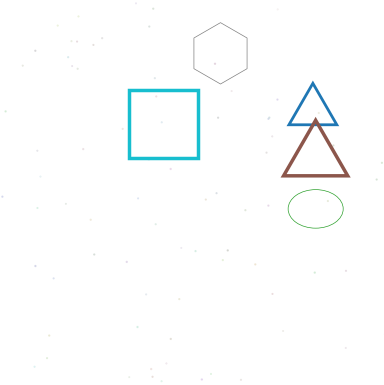[{"shape": "triangle", "thickness": 2, "radius": 0.36, "center": [0.813, 0.712]}, {"shape": "oval", "thickness": 0.5, "radius": 0.36, "center": [0.82, 0.457]}, {"shape": "triangle", "thickness": 2.5, "radius": 0.48, "center": [0.82, 0.591]}, {"shape": "hexagon", "thickness": 0.5, "radius": 0.4, "center": [0.573, 0.861]}, {"shape": "square", "thickness": 2.5, "radius": 0.45, "center": [0.426, 0.678]}]